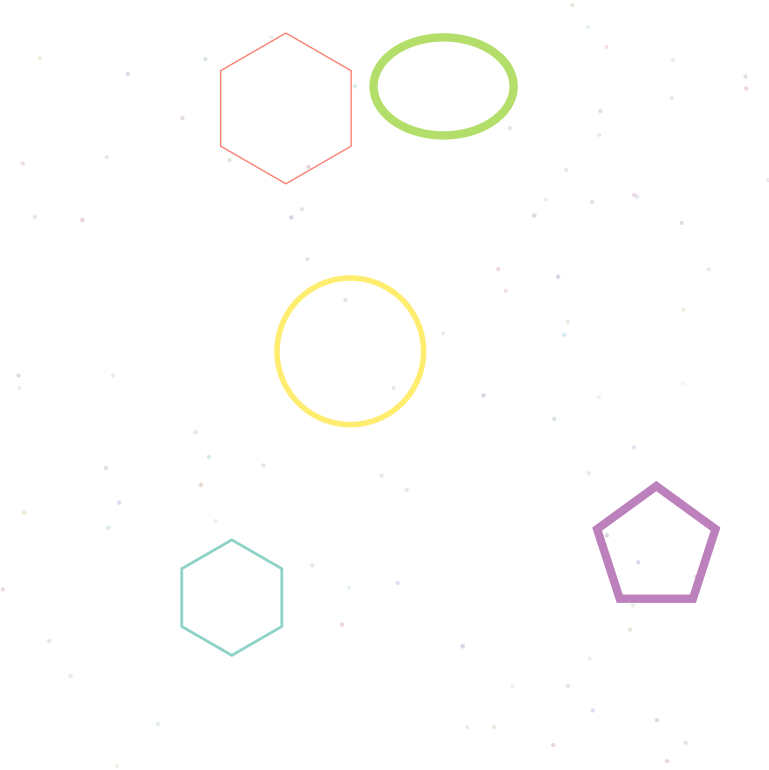[{"shape": "hexagon", "thickness": 1, "radius": 0.37, "center": [0.301, 0.224]}, {"shape": "hexagon", "thickness": 0.5, "radius": 0.49, "center": [0.371, 0.859]}, {"shape": "oval", "thickness": 3, "radius": 0.45, "center": [0.576, 0.888]}, {"shape": "pentagon", "thickness": 3, "radius": 0.4, "center": [0.852, 0.288]}, {"shape": "circle", "thickness": 2, "radius": 0.48, "center": [0.455, 0.544]}]